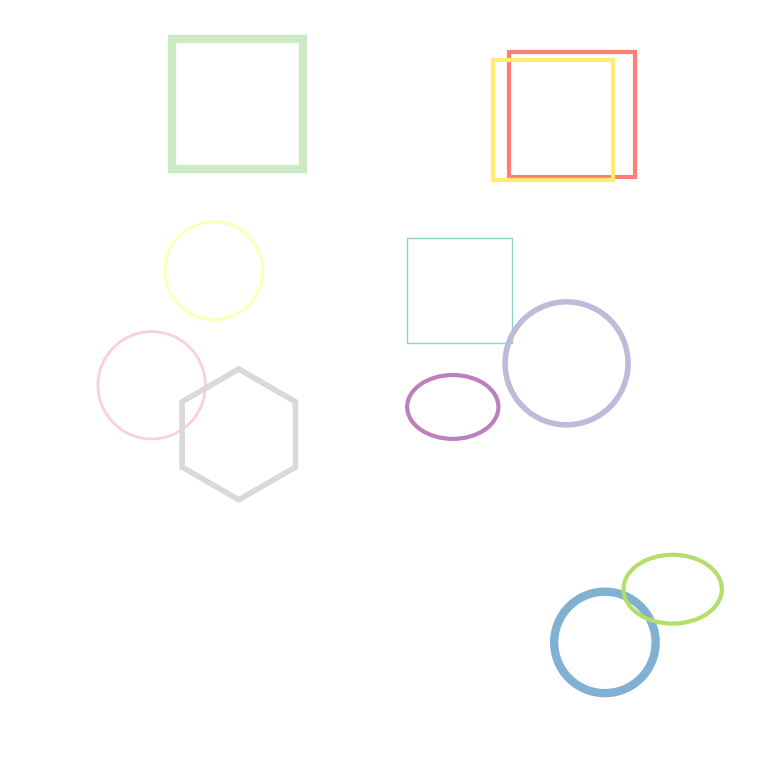[{"shape": "square", "thickness": 0.5, "radius": 0.34, "center": [0.597, 0.623]}, {"shape": "circle", "thickness": 1, "radius": 0.32, "center": [0.278, 0.648]}, {"shape": "circle", "thickness": 2, "radius": 0.4, "center": [0.736, 0.528]}, {"shape": "square", "thickness": 1.5, "radius": 0.41, "center": [0.743, 0.851]}, {"shape": "circle", "thickness": 3, "radius": 0.33, "center": [0.786, 0.166]}, {"shape": "oval", "thickness": 1.5, "radius": 0.32, "center": [0.874, 0.235]}, {"shape": "circle", "thickness": 1, "radius": 0.35, "center": [0.197, 0.5]}, {"shape": "hexagon", "thickness": 2, "radius": 0.42, "center": [0.31, 0.436]}, {"shape": "oval", "thickness": 1.5, "radius": 0.3, "center": [0.588, 0.471]}, {"shape": "square", "thickness": 3, "radius": 0.42, "center": [0.308, 0.865]}, {"shape": "square", "thickness": 1.5, "radius": 0.39, "center": [0.718, 0.844]}]